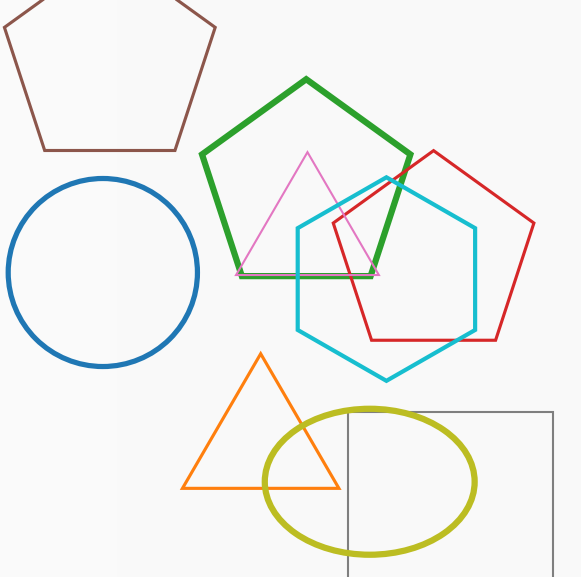[{"shape": "circle", "thickness": 2.5, "radius": 0.81, "center": [0.177, 0.527]}, {"shape": "triangle", "thickness": 1.5, "radius": 0.78, "center": [0.449, 0.231]}, {"shape": "pentagon", "thickness": 3, "radius": 0.94, "center": [0.527, 0.673]}, {"shape": "pentagon", "thickness": 1.5, "radius": 0.91, "center": [0.746, 0.557]}, {"shape": "pentagon", "thickness": 1.5, "radius": 0.95, "center": [0.189, 0.893]}, {"shape": "triangle", "thickness": 1, "radius": 0.71, "center": [0.529, 0.594]}, {"shape": "square", "thickness": 1, "radius": 0.88, "center": [0.775, 0.11]}, {"shape": "oval", "thickness": 3, "radius": 0.9, "center": [0.636, 0.165]}, {"shape": "hexagon", "thickness": 2, "radius": 0.88, "center": [0.665, 0.516]}]